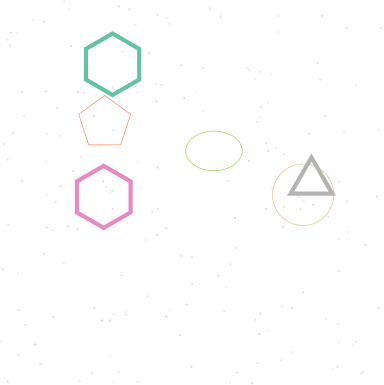[{"shape": "hexagon", "thickness": 3, "radius": 0.4, "center": [0.292, 0.833]}, {"shape": "pentagon", "thickness": 0.5, "radius": 0.35, "center": [0.272, 0.681]}, {"shape": "hexagon", "thickness": 3, "radius": 0.4, "center": [0.269, 0.489]}, {"shape": "oval", "thickness": 0.5, "radius": 0.37, "center": [0.556, 0.608]}, {"shape": "circle", "thickness": 0.5, "radius": 0.4, "center": [0.787, 0.494]}, {"shape": "triangle", "thickness": 3, "radius": 0.31, "center": [0.809, 0.528]}]